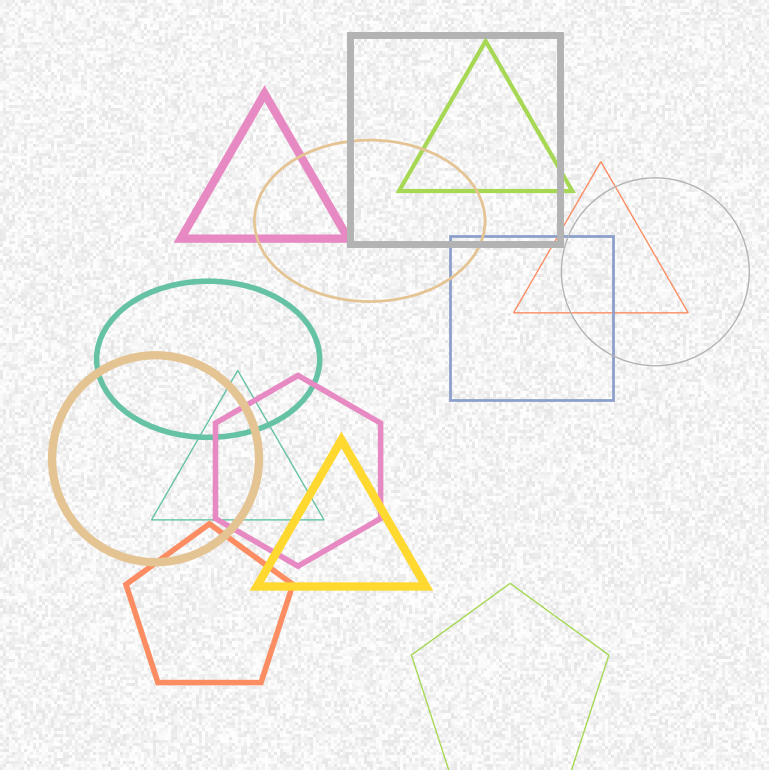[{"shape": "oval", "thickness": 2, "radius": 0.72, "center": [0.27, 0.533]}, {"shape": "triangle", "thickness": 0.5, "radius": 0.65, "center": [0.309, 0.39]}, {"shape": "pentagon", "thickness": 2, "radius": 0.57, "center": [0.272, 0.206]}, {"shape": "triangle", "thickness": 0.5, "radius": 0.65, "center": [0.78, 0.659]}, {"shape": "square", "thickness": 1, "radius": 0.53, "center": [0.69, 0.587]}, {"shape": "hexagon", "thickness": 2, "radius": 0.62, "center": [0.387, 0.389]}, {"shape": "triangle", "thickness": 3, "radius": 0.63, "center": [0.344, 0.753]}, {"shape": "triangle", "thickness": 1.5, "radius": 0.65, "center": [0.631, 0.817]}, {"shape": "pentagon", "thickness": 0.5, "radius": 0.67, "center": [0.663, 0.108]}, {"shape": "triangle", "thickness": 3, "radius": 0.63, "center": [0.443, 0.302]}, {"shape": "circle", "thickness": 3, "radius": 0.67, "center": [0.202, 0.404]}, {"shape": "oval", "thickness": 1, "radius": 0.75, "center": [0.48, 0.713]}, {"shape": "square", "thickness": 2.5, "radius": 0.68, "center": [0.591, 0.818]}, {"shape": "circle", "thickness": 0.5, "radius": 0.61, "center": [0.851, 0.647]}]